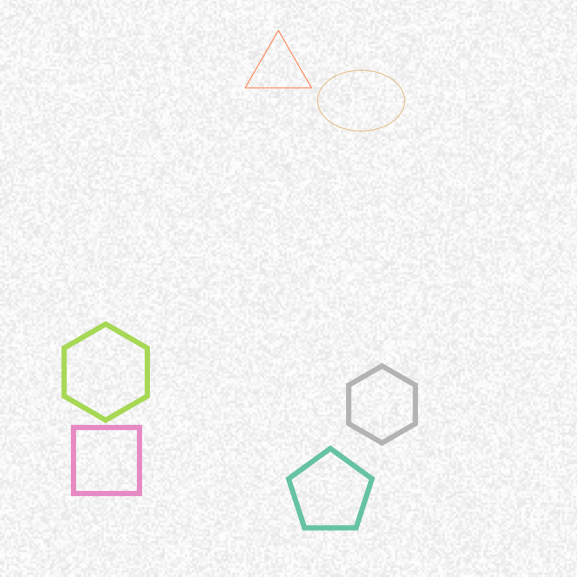[{"shape": "pentagon", "thickness": 2.5, "radius": 0.38, "center": [0.572, 0.147]}, {"shape": "triangle", "thickness": 0.5, "radius": 0.33, "center": [0.482, 0.88]}, {"shape": "square", "thickness": 2.5, "radius": 0.29, "center": [0.184, 0.202]}, {"shape": "hexagon", "thickness": 2.5, "radius": 0.42, "center": [0.183, 0.355]}, {"shape": "oval", "thickness": 0.5, "radius": 0.38, "center": [0.625, 0.825]}, {"shape": "hexagon", "thickness": 2.5, "radius": 0.33, "center": [0.662, 0.299]}]